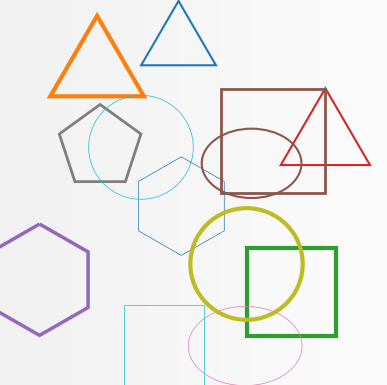[{"shape": "triangle", "thickness": 1.5, "radius": 0.56, "center": [0.461, 0.886]}, {"shape": "hexagon", "thickness": 0.5, "radius": 0.64, "center": [0.468, 0.465]}, {"shape": "triangle", "thickness": 3, "radius": 0.7, "center": [0.251, 0.82]}, {"shape": "square", "thickness": 3, "radius": 0.57, "center": [0.752, 0.241]}, {"shape": "triangle", "thickness": 1.5, "radius": 0.66, "center": [0.84, 0.638]}, {"shape": "hexagon", "thickness": 2.5, "radius": 0.72, "center": [0.102, 0.274]}, {"shape": "oval", "thickness": 1.5, "radius": 0.64, "center": [0.649, 0.576]}, {"shape": "square", "thickness": 2, "radius": 0.67, "center": [0.705, 0.633]}, {"shape": "oval", "thickness": 0.5, "radius": 0.73, "center": [0.633, 0.101]}, {"shape": "pentagon", "thickness": 2, "radius": 0.55, "center": [0.258, 0.618]}, {"shape": "circle", "thickness": 3, "radius": 0.73, "center": [0.636, 0.314]}, {"shape": "circle", "thickness": 0.5, "radius": 0.68, "center": [0.364, 0.617]}, {"shape": "square", "thickness": 0.5, "radius": 0.52, "center": [0.423, 0.105]}]